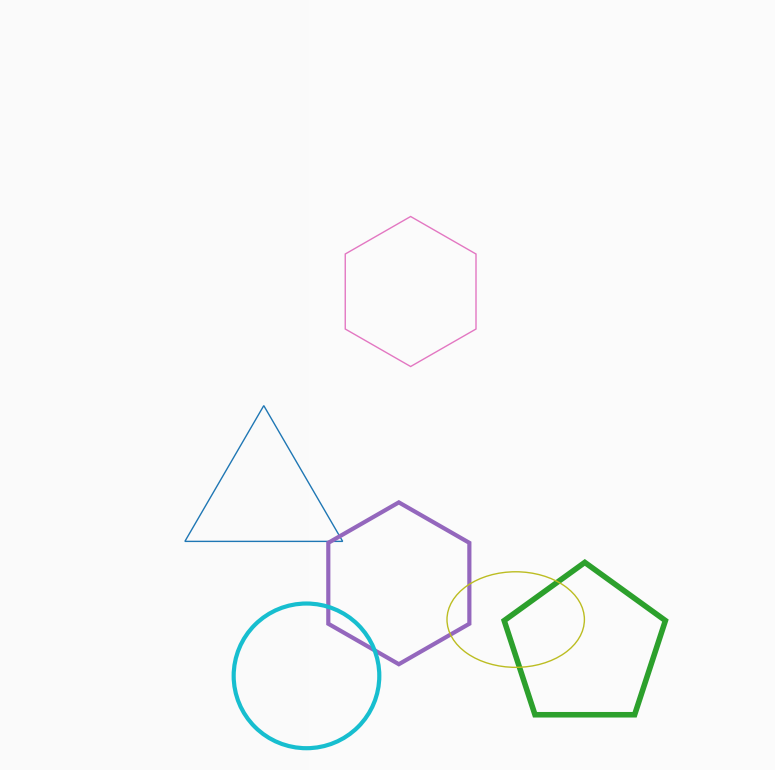[{"shape": "triangle", "thickness": 0.5, "radius": 0.59, "center": [0.34, 0.356]}, {"shape": "pentagon", "thickness": 2, "radius": 0.55, "center": [0.755, 0.16]}, {"shape": "hexagon", "thickness": 1.5, "radius": 0.53, "center": [0.515, 0.242]}, {"shape": "hexagon", "thickness": 0.5, "radius": 0.49, "center": [0.53, 0.621]}, {"shape": "oval", "thickness": 0.5, "radius": 0.44, "center": [0.665, 0.195]}, {"shape": "circle", "thickness": 1.5, "radius": 0.47, "center": [0.395, 0.122]}]